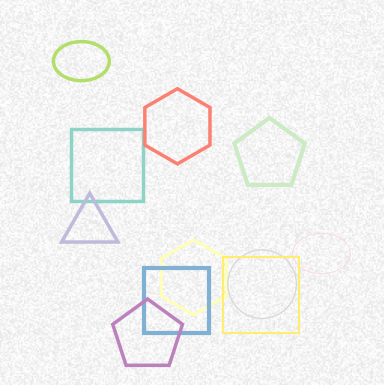[{"shape": "square", "thickness": 2.5, "radius": 0.47, "center": [0.278, 0.572]}, {"shape": "hexagon", "thickness": 2, "radius": 0.49, "center": [0.503, 0.28]}, {"shape": "triangle", "thickness": 2.5, "radius": 0.42, "center": [0.233, 0.414]}, {"shape": "hexagon", "thickness": 2.5, "radius": 0.49, "center": [0.461, 0.672]}, {"shape": "square", "thickness": 3, "radius": 0.42, "center": [0.458, 0.219]}, {"shape": "oval", "thickness": 2.5, "radius": 0.36, "center": [0.211, 0.841]}, {"shape": "oval", "thickness": 0.5, "radius": 0.37, "center": [0.835, 0.342]}, {"shape": "circle", "thickness": 1, "radius": 0.45, "center": [0.681, 0.262]}, {"shape": "pentagon", "thickness": 2.5, "radius": 0.48, "center": [0.383, 0.128]}, {"shape": "pentagon", "thickness": 3, "radius": 0.48, "center": [0.7, 0.598]}, {"shape": "square", "thickness": 1.5, "radius": 0.49, "center": [0.679, 0.234]}]